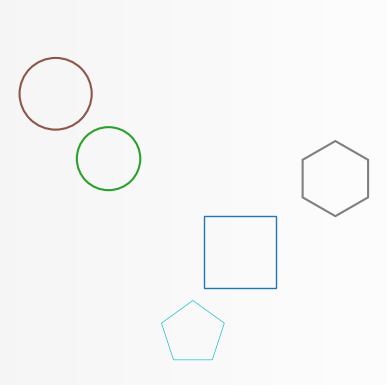[{"shape": "square", "thickness": 1, "radius": 0.46, "center": [0.619, 0.345]}, {"shape": "circle", "thickness": 1.5, "radius": 0.41, "center": [0.28, 0.588]}, {"shape": "circle", "thickness": 1.5, "radius": 0.47, "center": [0.144, 0.756]}, {"shape": "hexagon", "thickness": 1.5, "radius": 0.49, "center": [0.865, 0.536]}, {"shape": "pentagon", "thickness": 0.5, "radius": 0.43, "center": [0.498, 0.134]}]